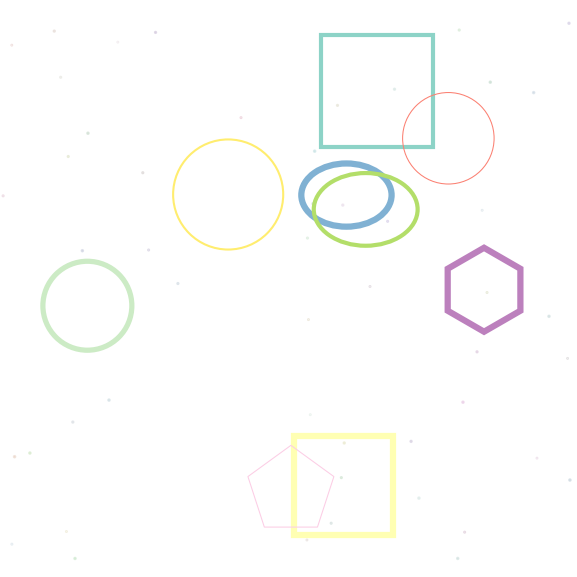[{"shape": "square", "thickness": 2, "radius": 0.49, "center": [0.653, 0.842]}, {"shape": "square", "thickness": 3, "radius": 0.43, "center": [0.595, 0.159]}, {"shape": "circle", "thickness": 0.5, "radius": 0.4, "center": [0.776, 0.76]}, {"shape": "oval", "thickness": 3, "radius": 0.39, "center": [0.6, 0.661]}, {"shape": "oval", "thickness": 2, "radius": 0.45, "center": [0.633, 0.637]}, {"shape": "pentagon", "thickness": 0.5, "radius": 0.39, "center": [0.504, 0.15]}, {"shape": "hexagon", "thickness": 3, "radius": 0.36, "center": [0.838, 0.497]}, {"shape": "circle", "thickness": 2.5, "radius": 0.39, "center": [0.151, 0.47]}, {"shape": "circle", "thickness": 1, "radius": 0.48, "center": [0.395, 0.662]}]